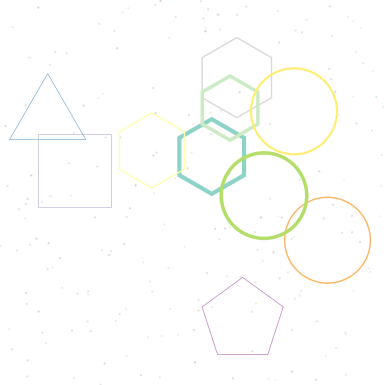[{"shape": "hexagon", "thickness": 3, "radius": 0.49, "center": [0.55, 0.593]}, {"shape": "hexagon", "thickness": 1, "radius": 0.49, "center": [0.395, 0.609]}, {"shape": "square", "thickness": 0.5, "radius": 0.47, "center": [0.193, 0.558]}, {"shape": "triangle", "thickness": 0.5, "radius": 0.57, "center": [0.124, 0.694]}, {"shape": "circle", "thickness": 1, "radius": 0.56, "center": [0.851, 0.376]}, {"shape": "circle", "thickness": 2.5, "radius": 0.56, "center": [0.686, 0.492]}, {"shape": "hexagon", "thickness": 1, "radius": 0.52, "center": [0.615, 0.798]}, {"shape": "pentagon", "thickness": 0.5, "radius": 0.55, "center": [0.63, 0.169]}, {"shape": "hexagon", "thickness": 2.5, "radius": 0.42, "center": [0.598, 0.719]}, {"shape": "circle", "thickness": 1.5, "radius": 0.56, "center": [0.764, 0.711]}]